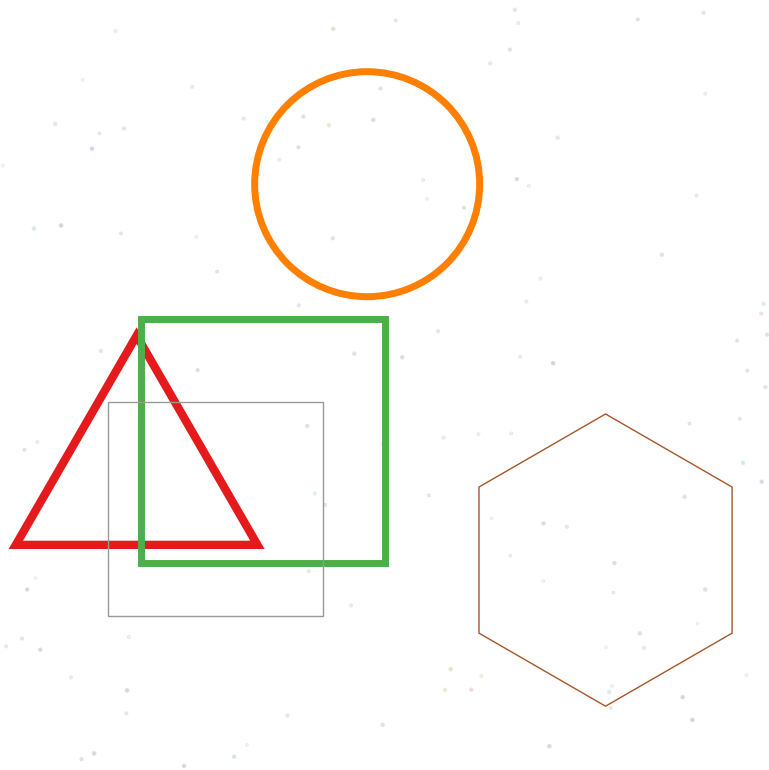[{"shape": "triangle", "thickness": 3, "radius": 0.91, "center": [0.177, 0.383]}, {"shape": "square", "thickness": 2.5, "radius": 0.79, "center": [0.342, 0.427]}, {"shape": "circle", "thickness": 2.5, "radius": 0.73, "center": [0.477, 0.761]}, {"shape": "hexagon", "thickness": 0.5, "radius": 0.95, "center": [0.786, 0.273]}, {"shape": "square", "thickness": 0.5, "radius": 0.7, "center": [0.28, 0.339]}]